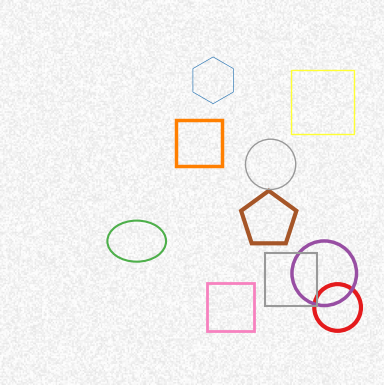[{"shape": "circle", "thickness": 3, "radius": 0.3, "center": [0.877, 0.201]}, {"shape": "hexagon", "thickness": 0.5, "radius": 0.3, "center": [0.554, 0.791]}, {"shape": "oval", "thickness": 1.5, "radius": 0.38, "center": [0.355, 0.374]}, {"shape": "circle", "thickness": 2.5, "radius": 0.42, "center": [0.842, 0.29]}, {"shape": "square", "thickness": 2.5, "radius": 0.3, "center": [0.517, 0.627]}, {"shape": "square", "thickness": 1, "radius": 0.41, "center": [0.837, 0.735]}, {"shape": "pentagon", "thickness": 3, "radius": 0.38, "center": [0.698, 0.429]}, {"shape": "square", "thickness": 2, "radius": 0.31, "center": [0.599, 0.203]}, {"shape": "square", "thickness": 1.5, "radius": 0.34, "center": [0.756, 0.275]}, {"shape": "circle", "thickness": 1, "radius": 0.33, "center": [0.703, 0.573]}]